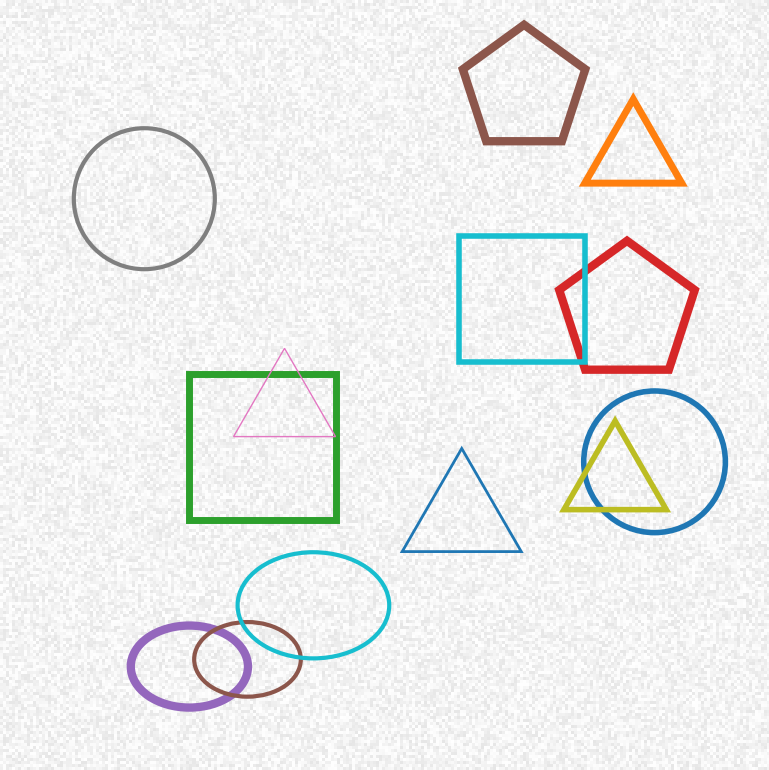[{"shape": "circle", "thickness": 2, "radius": 0.46, "center": [0.85, 0.4]}, {"shape": "triangle", "thickness": 1, "radius": 0.45, "center": [0.6, 0.328]}, {"shape": "triangle", "thickness": 2.5, "radius": 0.36, "center": [0.822, 0.799]}, {"shape": "square", "thickness": 2.5, "radius": 0.48, "center": [0.341, 0.419]}, {"shape": "pentagon", "thickness": 3, "radius": 0.46, "center": [0.814, 0.595]}, {"shape": "oval", "thickness": 3, "radius": 0.38, "center": [0.246, 0.134]}, {"shape": "pentagon", "thickness": 3, "radius": 0.42, "center": [0.681, 0.884]}, {"shape": "oval", "thickness": 1.5, "radius": 0.35, "center": [0.321, 0.144]}, {"shape": "triangle", "thickness": 0.5, "radius": 0.38, "center": [0.37, 0.471]}, {"shape": "circle", "thickness": 1.5, "radius": 0.46, "center": [0.187, 0.742]}, {"shape": "triangle", "thickness": 2, "radius": 0.38, "center": [0.799, 0.377]}, {"shape": "square", "thickness": 2, "radius": 0.41, "center": [0.678, 0.612]}, {"shape": "oval", "thickness": 1.5, "radius": 0.49, "center": [0.407, 0.214]}]